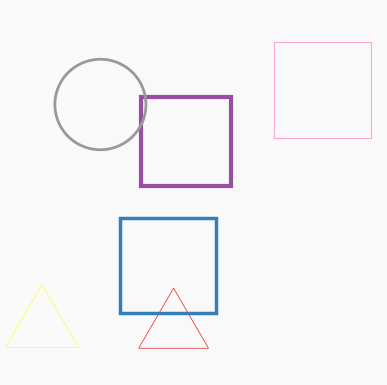[{"shape": "triangle", "thickness": 0.5, "radius": 0.52, "center": [0.448, 0.148]}, {"shape": "square", "thickness": 2.5, "radius": 0.62, "center": [0.434, 0.31]}, {"shape": "square", "thickness": 3, "radius": 0.58, "center": [0.48, 0.633]}, {"shape": "triangle", "thickness": 0.5, "radius": 0.54, "center": [0.109, 0.152]}, {"shape": "square", "thickness": 0.5, "radius": 0.63, "center": [0.832, 0.767]}, {"shape": "circle", "thickness": 2, "radius": 0.59, "center": [0.259, 0.729]}]